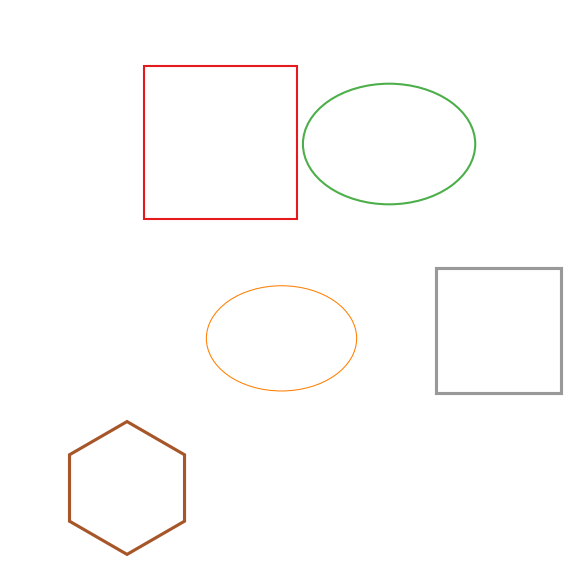[{"shape": "square", "thickness": 1, "radius": 0.66, "center": [0.382, 0.753]}, {"shape": "oval", "thickness": 1, "radius": 0.75, "center": [0.674, 0.75]}, {"shape": "oval", "thickness": 0.5, "radius": 0.65, "center": [0.487, 0.413]}, {"shape": "hexagon", "thickness": 1.5, "radius": 0.57, "center": [0.22, 0.154]}, {"shape": "square", "thickness": 1.5, "radius": 0.54, "center": [0.863, 0.427]}]